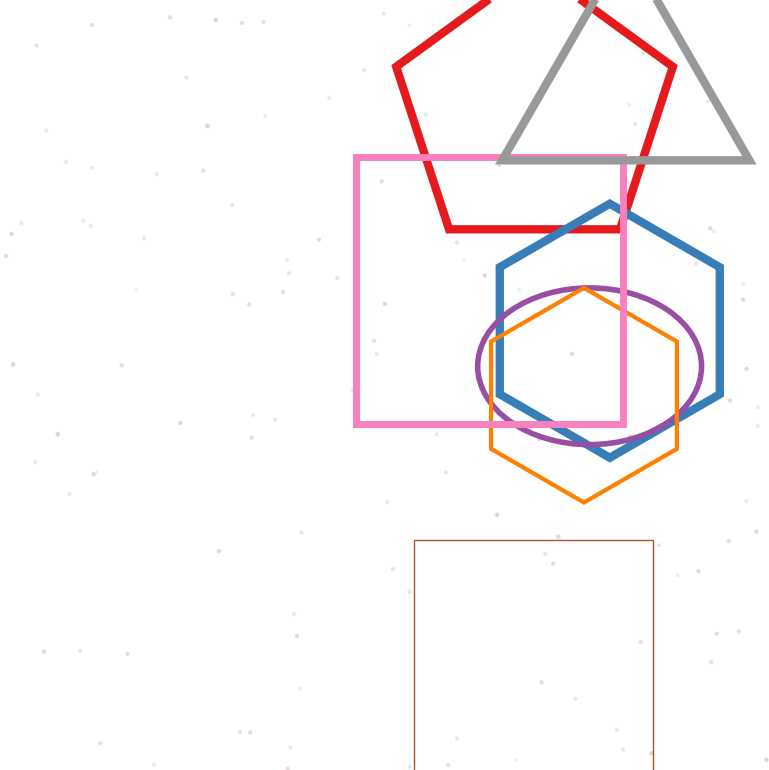[{"shape": "pentagon", "thickness": 3, "radius": 0.94, "center": [0.694, 0.855]}, {"shape": "hexagon", "thickness": 3, "radius": 0.82, "center": [0.792, 0.57]}, {"shape": "oval", "thickness": 2, "radius": 0.73, "center": [0.766, 0.524]}, {"shape": "hexagon", "thickness": 1.5, "radius": 0.7, "center": [0.758, 0.487]}, {"shape": "square", "thickness": 0.5, "radius": 0.77, "center": [0.693, 0.144]}, {"shape": "square", "thickness": 2.5, "radius": 0.87, "center": [0.636, 0.623]}, {"shape": "triangle", "thickness": 3, "radius": 0.93, "center": [0.813, 0.884]}]